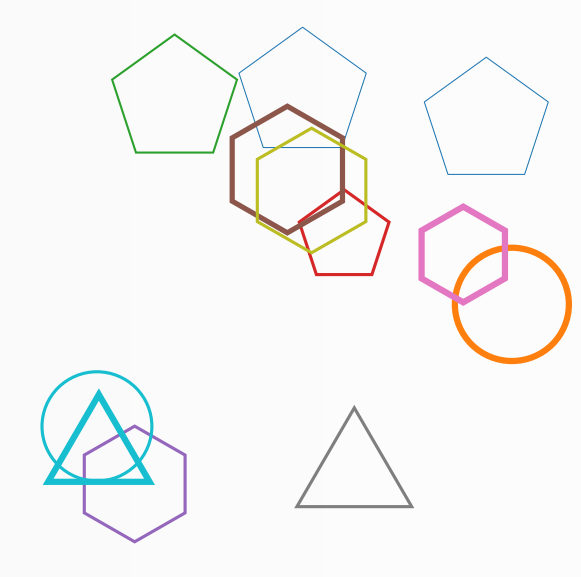[{"shape": "pentagon", "thickness": 0.5, "radius": 0.58, "center": [0.521, 0.837]}, {"shape": "pentagon", "thickness": 0.5, "radius": 0.56, "center": [0.837, 0.788]}, {"shape": "circle", "thickness": 3, "radius": 0.49, "center": [0.881, 0.472]}, {"shape": "pentagon", "thickness": 1, "radius": 0.56, "center": [0.3, 0.826]}, {"shape": "pentagon", "thickness": 1.5, "radius": 0.41, "center": [0.592, 0.589]}, {"shape": "hexagon", "thickness": 1.5, "radius": 0.5, "center": [0.232, 0.161]}, {"shape": "hexagon", "thickness": 2.5, "radius": 0.55, "center": [0.494, 0.706]}, {"shape": "hexagon", "thickness": 3, "radius": 0.41, "center": [0.797, 0.558]}, {"shape": "triangle", "thickness": 1.5, "radius": 0.57, "center": [0.61, 0.179]}, {"shape": "hexagon", "thickness": 1.5, "radius": 0.54, "center": [0.536, 0.669]}, {"shape": "circle", "thickness": 1.5, "radius": 0.47, "center": [0.167, 0.261]}, {"shape": "triangle", "thickness": 3, "radius": 0.5, "center": [0.17, 0.215]}]